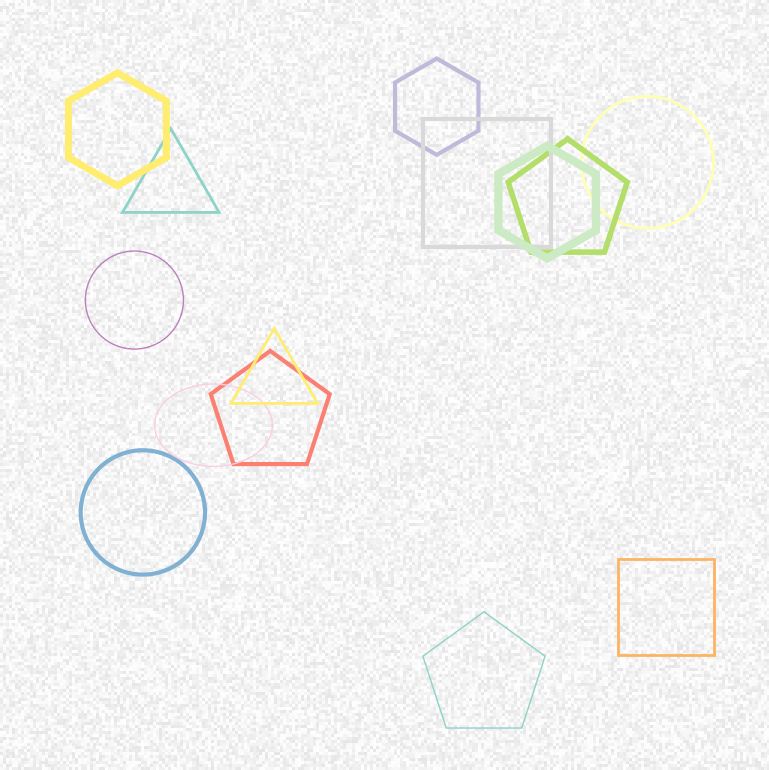[{"shape": "triangle", "thickness": 1, "radius": 0.36, "center": [0.222, 0.76]}, {"shape": "pentagon", "thickness": 0.5, "radius": 0.42, "center": [0.629, 0.122]}, {"shape": "circle", "thickness": 1, "radius": 0.43, "center": [0.841, 0.789]}, {"shape": "hexagon", "thickness": 1.5, "radius": 0.31, "center": [0.567, 0.861]}, {"shape": "pentagon", "thickness": 1.5, "radius": 0.41, "center": [0.351, 0.463]}, {"shape": "circle", "thickness": 1.5, "radius": 0.4, "center": [0.186, 0.335]}, {"shape": "square", "thickness": 1, "radius": 0.31, "center": [0.865, 0.212]}, {"shape": "pentagon", "thickness": 2, "radius": 0.41, "center": [0.737, 0.738]}, {"shape": "oval", "thickness": 0.5, "radius": 0.38, "center": [0.277, 0.448]}, {"shape": "square", "thickness": 1.5, "radius": 0.42, "center": [0.632, 0.763]}, {"shape": "circle", "thickness": 0.5, "radius": 0.32, "center": [0.175, 0.61]}, {"shape": "hexagon", "thickness": 3, "radius": 0.37, "center": [0.711, 0.738]}, {"shape": "hexagon", "thickness": 2.5, "radius": 0.37, "center": [0.152, 0.832]}, {"shape": "triangle", "thickness": 1, "radius": 0.32, "center": [0.356, 0.509]}]